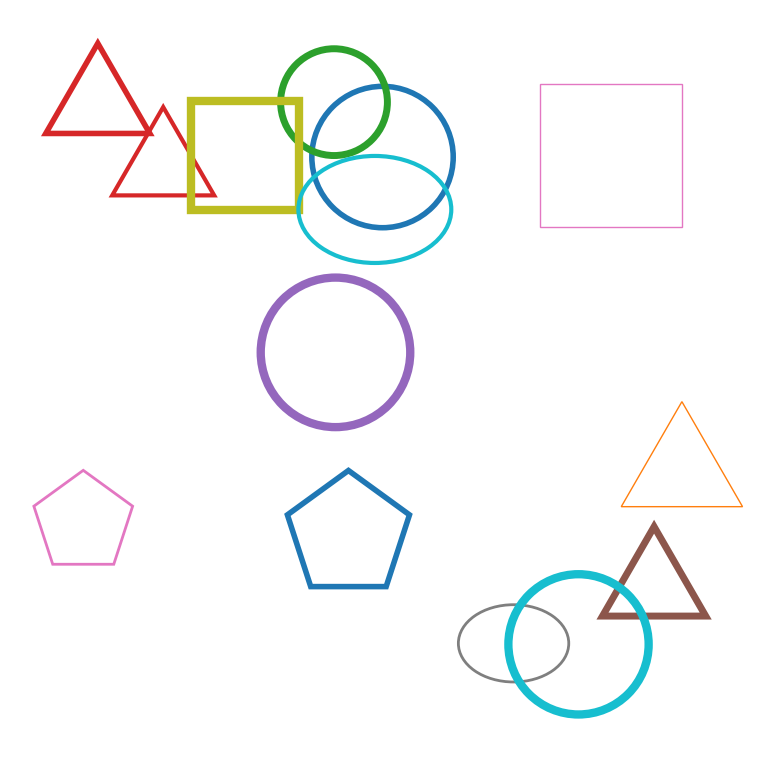[{"shape": "circle", "thickness": 2, "radius": 0.46, "center": [0.497, 0.796]}, {"shape": "pentagon", "thickness": 2, "radius": 0.42, "center": [0.453, 0.306]}, {"shape": "triangle", "thickness": 0.5, "radius": 0.45, "center": [0.886, 0.387]}, {"shape": "circle", "thickness": 2.5, "radius": 0.35, "center": [0.434, 0.867]}, {"shape": "triangle", "thickness": 2, "radius": 0.39, "center": [0.127, 0.866]}, {"shape": "triangle", "thickness": 1.5, "radius": 0.38, "center": [0.212, 0.784]}, {"shape": "circle", "thickness": 3, "radius": 0.49, "center": [0.436, 0.542]}, {"shape": "triangle", "thickness": 2.5, "radius": 0.39, "center": [0.849, 0.239]}, {"shape": "square", "thickness": 0.5, "radius": 0.46, "center": [0.793, 0.798]}, {"shape": "pentagon", "thickness": 1, "radius": 0.34, "center": [0.108, 0.322]}, {"shape": "oval", "thickness": 1, "radius": 0.36, "center": [0.667, 0.164]}, {"shape": "square", "thickness": 3, "radius": 0.35, "center": [0.318, 0.798]}, {"shape": "circle", "thickness": 3, "radius": 0.46, "center": [0.751, 0.163]}, {"shape": "oval", "thickness": 1.5, "radius": 0.5, "center": [0.487, 0.728]}]